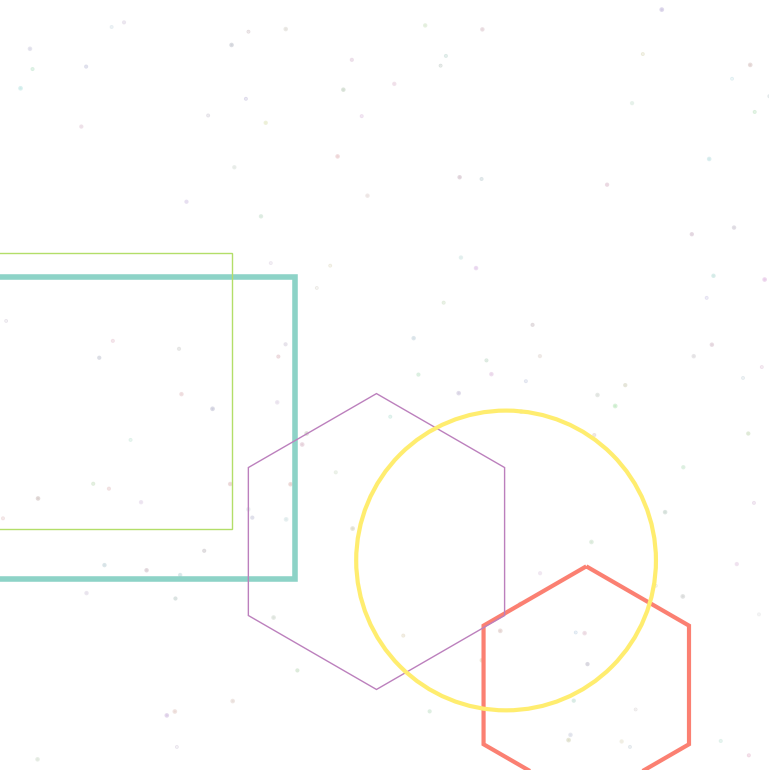[{"shape": "square", "thickness": 2, "radius": 0.98, "center": [0.187, 0.444]}, {"shape": "hexagon", "thickness": 1.5, "radius": 0.77, "center": [0.761, 0.11]}, {"shape": "square", "thickness": 0.5, "radius": 0.89, "center": [0.122, 0.492]}, {"shape": "hexagon", "thickness": 0.5, "radius": 0.96, "center": [0.489, 0.297]}, {"shape": "circle", "thickness": 1.5, "radius": 0.97, "center": [0.657, 0.272]}]